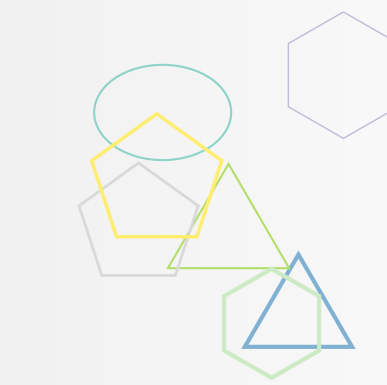[{"shape": "oval", "thickness": 1.5, "radius": 0.88, "center": [0.42, 0.708]}, {"shape": "hexagon", "thickness": 1, "radius": 0.82, "center": [0.886, 0.805]}, {"shape": "triangle", "thickness": 3, "radius": 0.8, "center": [0.77, 0.179]}, {"shape": "triangle", "thickness": 1.5, "radius": 0.9, "center": [0.59, 0.394]}, {"shape": "pentagon", "thickness": 2, "radius": 0.81, "center": [0.358, 0.415]}, {"shape": "hexagon", "thickness": 3, "radius": 0.71, "center": [0.701, 0.16]}, {"shape": "pentagon", "thickness": 2.5, "radius": 0.88, "center": [0.405, 0.528]}]